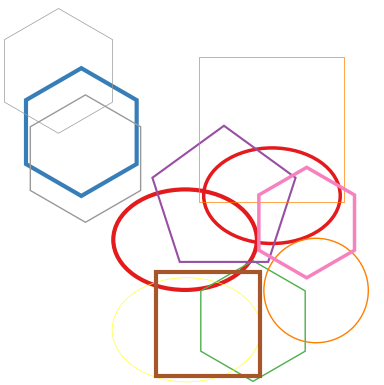[{"shape": "oval", "thickness": 3, "radius": 0.93, "center": [0.481, 0.377]}, {"shape": "oval", "thickness": 2.5, "radius": 0.89, "center": [0.706, 0.492]}, {"shape": "hexagon", "thickness": 3, "radius": 0.83, "center": [0.211, 0.657]}, {"shape": "hexagon", "thickness": 1, "radius": 0.78, "center": [0.657, 0.166]}, {"shape": "pentagon", "thickness": 1.5, "radius": 0.98, "center": [0.582, 0.478]}, {"shape": "square", "thickness": 0.5, "radius": 0.94, "center": [0.706, 0.664]}, {"shape": "circle", "thickness": 1, "radius": 0.68, "center": [0.821, 0.245]}, {"shape": "oval", "thickness": 0.5, "radius": 0.97, "center": [0.485, 0.143]}, {"shape": "square", "thickness": 3, "radius": 0.67, "center": [0.541, 0.158]}, {"shape": "hexagon", "thickness": 2.5, "radius": 0.72, "center": [0.797, 0.422]}, {"shape": "hexagon", "thickness": 1, "radius": 0.83, "center": [0.222, 0.588]}, {"shape": "hexagon", "thickness": 0.5, "radius": 0.81, "center": [0.152, 0.816]}]